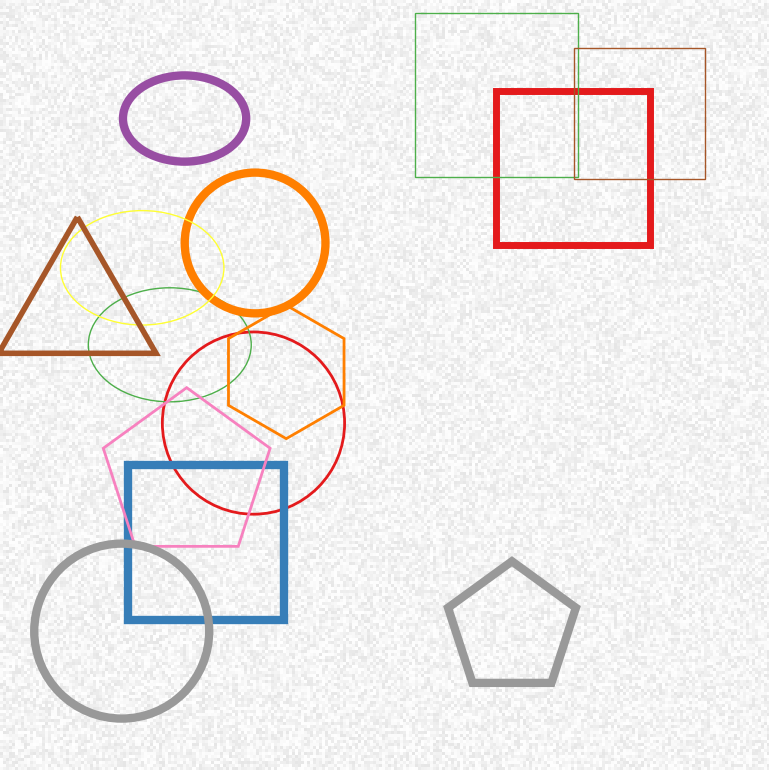[{"shape": "circle", "thickness": 1, "radius": 0.59, "center": [0.329, 0.451]}, {"shape": "square", "thickness": 2.5, "radius": 0.5, "center": [0.744, 0.782]}, {"shape": "square", "thickness": 3, "radius": 0.51, "center": [0.268, 0.295]}, {"shape": "oval", "thickness": 0.5, "radius": 0.53, "center": [0.22, 0.552]}, {"shape": "square", "thickness": 0.5, "radius": 0.53, "center": [0.645, 0.877]}, {"shape": "oval", "thickness": 3, "radius": 0.4, "center": [0.24, 0.846]}, {"shape": "circle", "thickness": 3, "radius": 0.46, "center": [0.331, 0.684]}, {"shape": "hexagon", "thickness": 1, "radius": 0.43, "center": [0.372, 0.517]}, {"shape": "oval", "thickness": 0.5, "radius": 0.53, "center": [0.185, 0.652]}, {"shape": "triangle", "thickness": 2, "radius": 0.59, "center": [0.1, 0.6]}, {"shape": "square", "thickness": 0.5, "radius": 0.42, "center": [0.831, 0.853]}, {"shape": "pentagon", "thickness": 1, "radius": 0.57, "center": [0.242, 0.383]}, {"shape": "circle", "thickness": 3, "radius": 0.57, "center": [0.158, 0.18]}, {"shape": "pentagon", "thickness": 3, "radius": 0.44, "center": [0.665, 0.184]}]